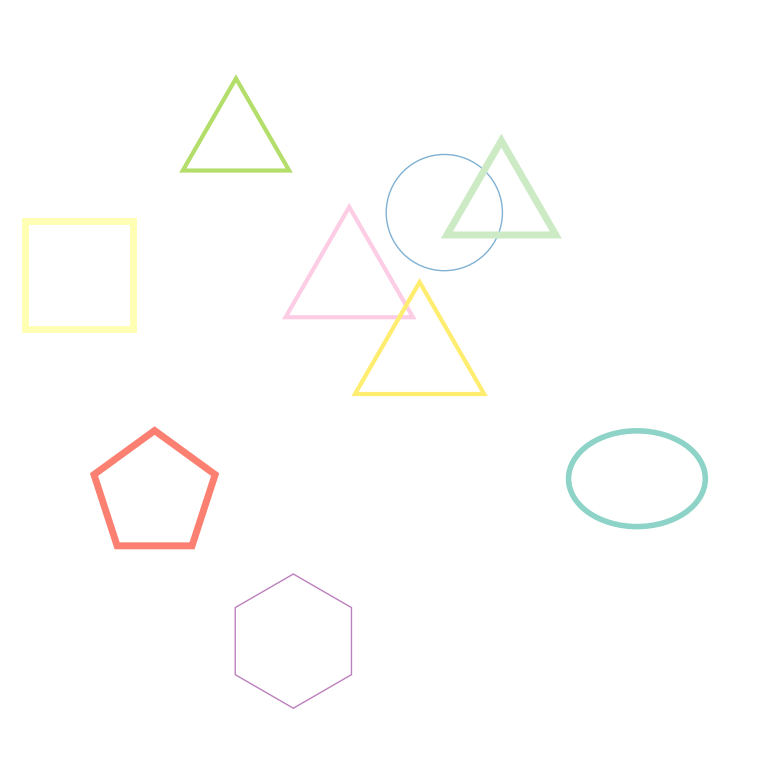[{"shape": "oval", "thickness": 2, "radius": 0.44, "center": [0.827, 0.378]}, {"shape": "square", "thickness": 2.5, "radius": 0.35, "center": [0.103, 0.643]}, {"shape": "pentagon", "thickness": 2.5, "radius": 0.41, "center": [0.201, 0.358]}, {"shape": "circle", "thickness": 0.5, "radius": 0.38, "center": [0.577, 0.724]}, {"shape": "triangle", "thickness": 1.5, "radius": 0.4, "center": [0.306, 0.818]}, {"shape": "triangle", "thickness": 1.5, "radius": 0.48, "center": [0.454, 0.636]}, {"shape": "hexagon", "thickness": 0.5, "radius": 0.44, "center": [0.381, 0.167]}, {"shape": "triangle", "thickness": 2.5, "radius": 0.41, "center": [0.651, 0.736]}, {"shape": "triangle", "thickness": 1.5, "radius": 0.48, "center": [0.545, 0.537]}]